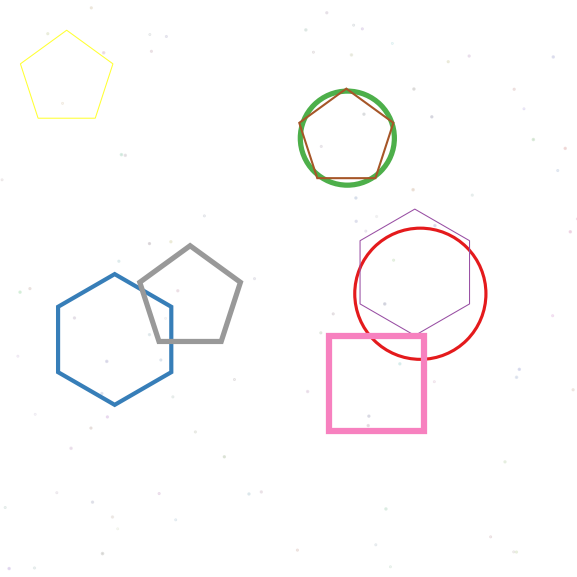[{"shape": "circle", "thickness": 1.5, "radius": 0.57, "center": [0.728, 0.49]}, {"shape": "hexagon", "thickness": 2, "radius": 0.57, "center": [0.199, 0.411]}, {"shape": "circle", "thickness": 2.5, "radius": 0.41, "center": [0.601, 0.76]}, {"shape": "hexagon", "thickness": 0.5, "radius": 0.55, "center": [0.718, 0.528]}, {"shape": "pentagon", "thickness": 0.5, "radius": 0.42, "center": [0.115, 0.863]}, {"shape": "pentagon", "thickness": 1, "radius": 0.43, "center": [0.6, 0.76]}, {"shape": "square", "thickness": 3, "radius": 0.41, "center": [0.652, 0.335]}, {"shape": "pentagon", "thickness": 2.5, "radius": 0.46, "center": [0.329, 0.482]}]